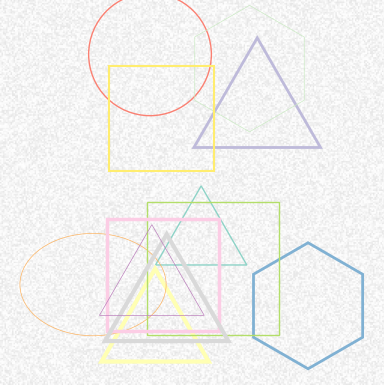[{"shape": "triangle", "thickness": 1, "radius": 0.68, "center": [0.523, 0.38]}, {"shape": "triangle", "thickness": 3, "radius": 0.8, "center": [0.403, 0.141]}, {"shape": "triangle", "thickness": 2, "radius": 0.95, "center": [0.668, 0.712]}, {"shape": "circle", "thickness": 1, "radius": 0.8, "center": [0.39, 0.859]}, {"shape": "hexagon", "thickness": 2, "radius": 0.82, "center": [0.8, 0.206]}, {"shape": "oval", "thickness": 0.5, "radius": 0.95, "center": [0.242, 0.261]}, {"shape": "square", "thickness": 1, "radius": 0.86, "center": [0.553, 0.302]}, {"shape": "square", "thickness": 2.5, "radius": 0.73, "center": [0.423, 0.286]}, {"shape": "triangle", "thickness": 3, "radius": 0.93, "center": [0.433, 0.207]}, {"shape": "triangle", "thickness": 0.5, "radius": 0.79, "center": [0.394, 0.259]}, {"shape": "hexagon", "thickness": 0.5, "radius": 0.82, "center": [0.648, 0.822]}, {"shape": "square", "thickness": 1.5, "radius": 0.68, "center": [0.419, 0.692]}]